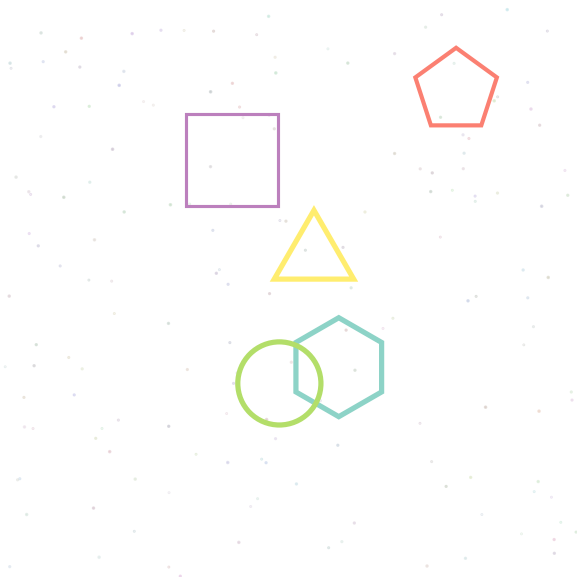[{"shape": "hexagon", "thickness": 2.5, "radius": 0.43, "center": [0.587, 0.363]}, {"shape": "pentagon", "thickness": 2, "radius": 0.37, "center": [0.79, 0.842]}, {"shape": "circle", "thickness": 2.5, "radius": 0.36, "center": [0.484, 0.335]}, {"shape": "square", "thickness": 1.5, "radius": 0.4, "center": [0.401, 0.722]}, {"shape": "triangle", "thickness": 2.5, "radius": 0.4, "center": [0.544, 0.556]}]